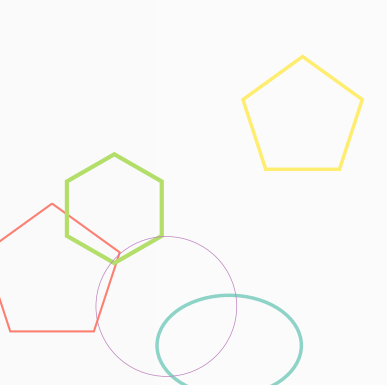[{"shape": "oval", "thickness": 2.5, "radius": 0.93, "center": [0.591, 0.103]}, {"shape": "pentagon", "thickness": 1.5, "radius": 0.92, "center": [0.134, 0.288]}, {"shape": "hexagon", "thickness": 3, "radius": 0.71, "center": [0.295, 0.458]}, {"shape": "circle", "thickness": 0.5, "radius": 0.91, "center": [0.429, 0.204]}, {"shape": "pentagon", "thickness": 2.5, "radius": 0.81, "center": [0.781, 0.691]}]